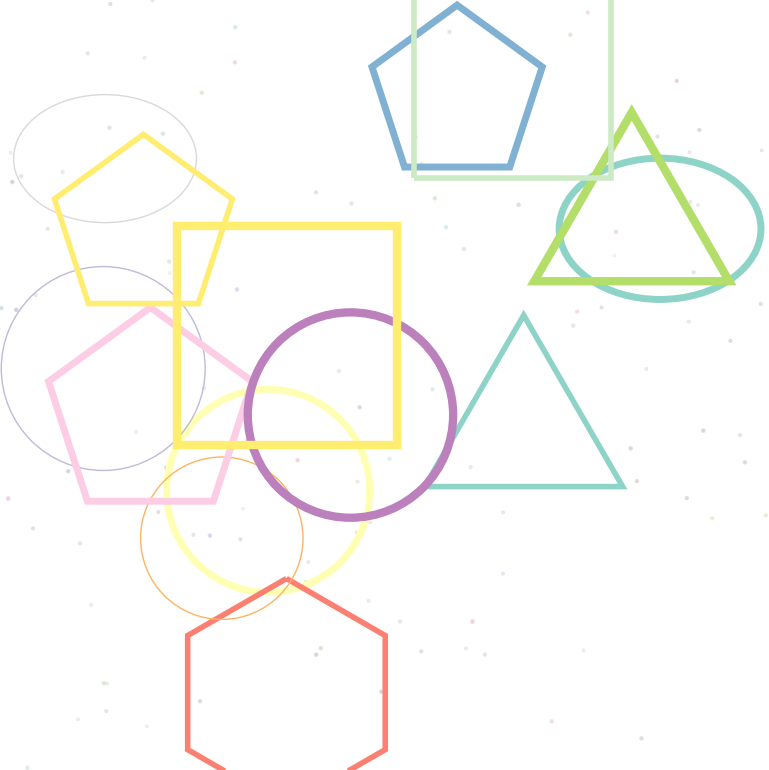[{"shape": "oval", "thickness": 2.5, "radius": 0.66, "center": [0.857, 0.703]}, {"shape": "triangle", "thickness": 2, "radius": 0.74, "center": [0.68, 0.442]}, {"shape": "circle", "thickness": 2.5, "radius": 0.66, "center": [0.348, 0.363]}, {"shape": "circle", "thickness": 0.5, "radius": 0.66, "center": [0.134, 0.521]}, {"shape": "hexagon", "thickness": 2, "radius": 0.74, "center": [0.372, 0.101]}, {"shape": "pentagon", "thickness": 2.5, "radius": 0.58, "center": [0.594, 0.877]}, {"shape": "circle", "thickness": 0.5, "radius": 0.53, "center": [0.288, 0.301]}, {"shape": "triangle", "thickness": 3, "radius": 0.73, "center": [0.82, 0.708]}, {"shape": "pentagon", "thickness": 2.5, "radius": 0.7, "center": [0.195, 0.462]}, {"shape": "oval", "thickness": 0.5, "radius": 0.59, "center": [0.136, 0.794]}, {"shape": "circle", "thickness": 3, "radius": 0.67, "center": [0.455, 0.461]}, {"shape": "square", "thickness": 2, "radius": 0.64, "center": [0.666, 0.896]}, {"shape": "pentagon", "thickness": 2, "radius": 0.61, "center": [0.186, 0.704]}, {"shape": "square", "thickness": 3, "radius": 0.71, "center": [0.373, 0.564]}]